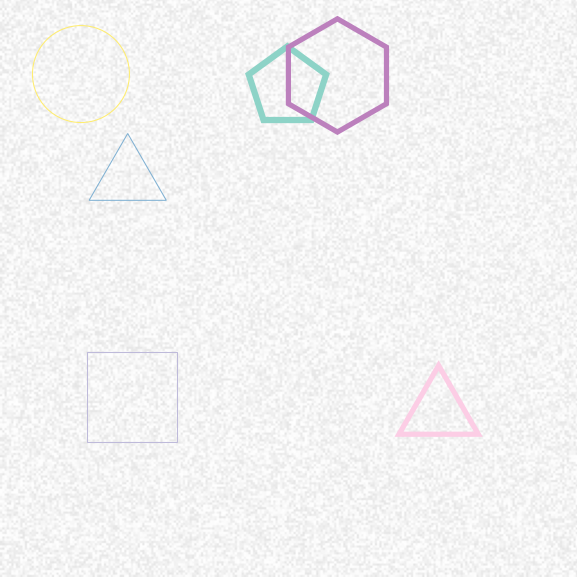[{"shape": "pentagon", "thickness": 3, "radius": 0.35, "center": [0.498, 0.848]}, {"shape": "square", "thickness": 0.5, "radius": 0.39, "center": [0.229, 0.312]}, {"shape": "triangle", "thickness": 0.5, "radius": 0.39, "center": [0.221, 0.691]}, {"shape": "triangle", "thickness": 2.5, "radius": 0.4, "center": [0.76, 0.287]}, {"shape": "hexagon", "thickness": 2.5, "radius": 0.49, "center": [0.584, 0.869]}, {"shape": "circle", "thickness": 0.5, "radius": 0.42, "center": [0.14, 0.871]}]